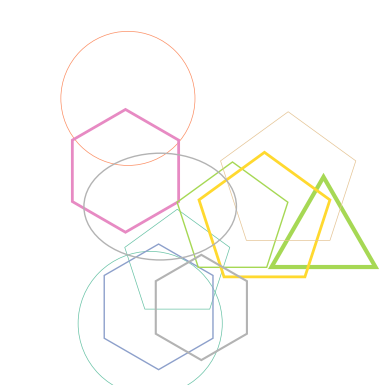[{"shape": "pentagon", "thickness": 0.5, "radius": 0.72, "center": [0.46, 0.313]}, {"shape": "circle", "thickness": 0.5, "radius": 0.94, "center": [0.39, 0.16]}, {"shape": "circle", "thickness": 0.5, "radius": 0.87, "center": [0.332, 0.744]}, {"shape": "hexagon", "thickness": 1, "radius": 0.82, "center": [0.412, 0.203]}, {"shape": "hexagon", "thickness": 2, "radius": 0.8, "center": [0.326, 0.556]}, {"shape": "triangle", "thickness": 3, "radius": 0.78, "center": [0.84, 0.384]}, {"shape": "pentagon", "thickness": 1, "radius": 0.76, "center": [0.604, 0.428]}, {"shape": "pentagon", "thickness": 2, "radius": 0.89, "center": [0.687, 0.426]}, {"shape": "pentagon", "thickness": 0.5, "radius": 0.92, "center": [0.749, 0.525]}, {"shape": "oval", "thickness": 1, "radius": 0.99, "center": [0.416, 0.463]}, {"shape": "hexagon", "thickness": 1.5, "radius": 0.68, "center": [0.523, 0.201]}]